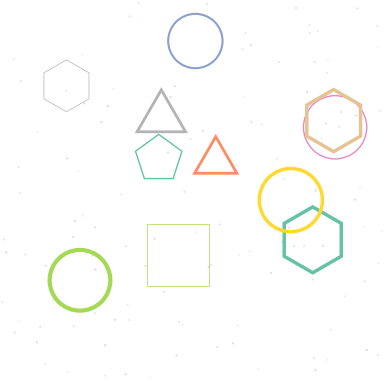[{"shape": "hexagon", "thickness": 2.5, "radius": 0.43, "center": [0.812, 0.377]}, {"shape": "pentagon", "thickness": 1, "radius": 0.32, "center": [0.412, 0.588]}, {"shape": "triangle", "thickness": 2, "radius": 0.32, "center": [0.56, 0.582]}, {"shape": "circle", "thickness": 1.5, "radius": 0.35, "center": [0.507, 0.893]}, {"shape": "circle", "thickness": 1, "radius": 0.41, "center": [0.87, 0.669]}, {"shape": "square", "thickness": 0.5, "radius": 0.4, "center": [0.462, 0.338]}, {"shape": "circle", "thickness": 3, "radius": 0.39, "center": [0.208, 0.272]}, {"shape": "circle", "thickness": 2.5, "radius": 0.41, "center": [0.756, 0.48]}, {"shape": "hexagon", "thickness": 2.5, "radius": 0.4, "center": [0.867, 0.687]}, {"shape": "triangle", "thickness": 2, "radius": 0.36, "center": [0.419, 0.694]}, {"shape": "hexagon", "thickness": 0.5, "radius": 0.34, "center": [0.173, 0.777]}]